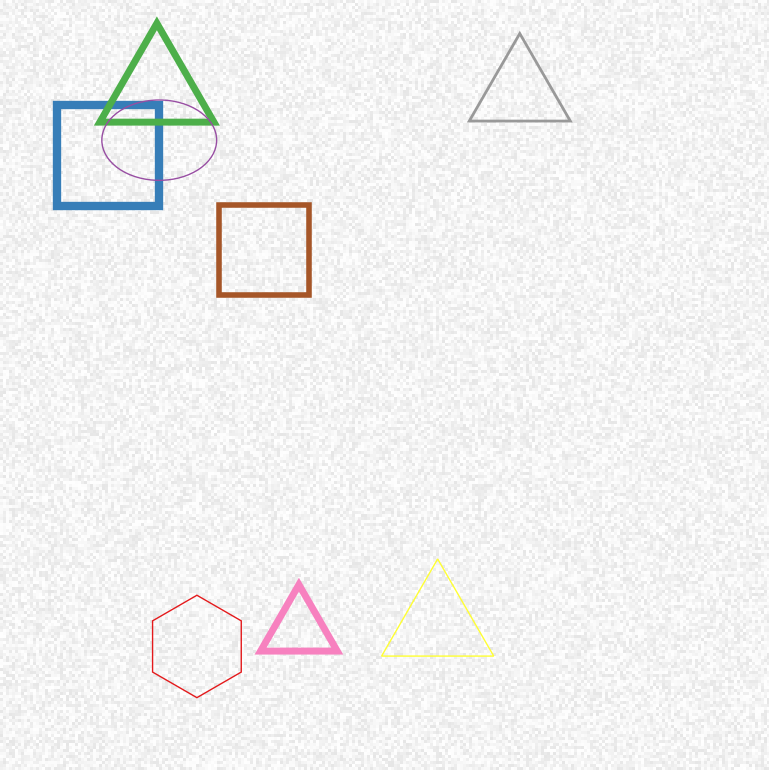[{"shape": "hexagon", "thickness": 0.5, "radius": 0.33, "center": [0.256, 0.16]}, {"shape": "square", "thickness": 3, "radius": 0.33, "center": [0.14, 0.798]}, {"shape": "triangle", "thickness": 2.5, "radius": 0.43, "center": [0.204, 0.884]}, {"shape": "oval", "thickness": 0.5, "radius": 0.37, "center": [0.207, 0.818]}, {"shape": "triangle", "thickness": 0.5, "radius": 0.42, "center": [0.568, 0.19]}, {"shape": "square", "thickness": 2, "radius": 0.29, "center": [0.343, 0.676]}, {"shape": "triangle", "thickness": 2.5, "radius": 0.29, "center": [0.388, 0.183]}, {"shape": "triangle", "thickness": 1, "radius": 0.38, "center": [0.675, 0.881]}]